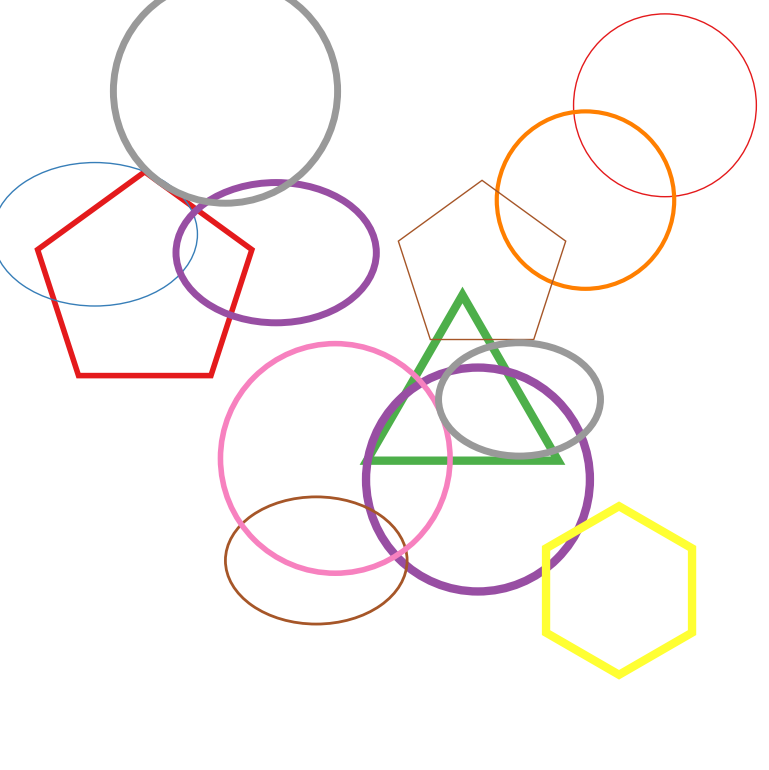[{"shape": "circle", "thickness": 0.5, "radius": 0.59, "center": [0.864, 0.863]}, {"shape": "pentagon", "thickness": 2, "radius": 0.73, "center": [0.188, 0.631]}, {"shape": "oval", "thickness": 0.5, "radius": 0.67, "center": [0.123, 0.696]}, {"shape": "triangle", "thickness": 3, "radius": 0.72, "center": [0.601, 0.473]}, {"shape": "oval", "thickness": 2.5, "radius": 0.65, "center": [0.359, 0.672]}, {"shape": "circle", "thickness": 3, "radius": 0.73, "center": [0.621, 0.377]}, {"shape": "circle", "thickness": 1.5, "radius": 0.58, "center": [0.76, 0.74]}, {"shape": "hexagon", "thickness": 3, "radius": 0.55, "center": [0.804, 0.233]}, {"shape": "oval", "thickness": 1, "radius": 0.59, "center": [0.411, 0.272]}, {"shape": "pentagon", "thickness": 0.5, "radius": 0.57, "center": [0.626, 0.652]}, {"shape": "circle", "thickness": 2, "radius": 0.75, "center": [0.435, 0.405]}, {"shape": "oval", "thickness": 2.5, "radius": 0.53, "center": [0.675, 0.481]}, {"shape": "circle", "thickness": 2.5, "radius": 0.73, "center": [0.293, 0.882]}]